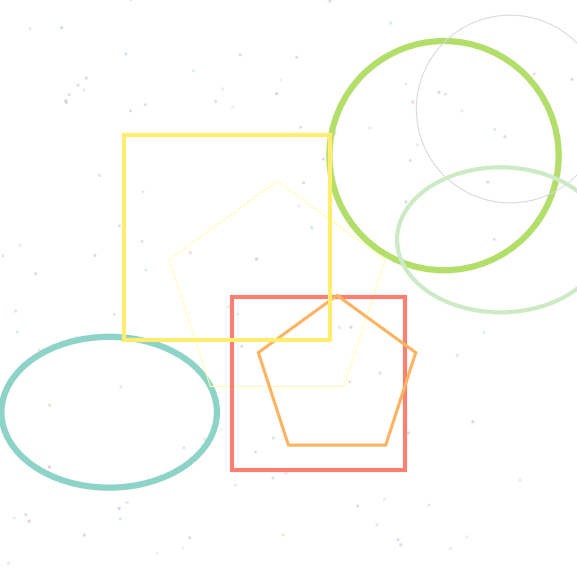[{"shape": "oval", "thickness": 3, "radius": 0.93, "center": [0.189, 0.285]}, {"shape": "pentagon", "thickness": 0.5, "radius": 0.98, "center": [0.48, 0.489]}, {"shape": "square", "thickness": 2, "radius": 0.75, "center": [0.552, 0.335]}, {"shape": "pentagon", "thickness": 1.5, "radius": 0.72, "center": [0.584, 0.344]}, {"shape": "circle", "thickness": 3, "radius": 0.99, "center": [0.769, 0.73]}, {"shape": "circle", "thickness": 0.5, "radius": 0.81, "center": [0.883, 0.81]}, {"shape": "oval", "thickness": 2, "radius": 0.9, "center": [0.867, 0.584]}, {"shape": "square", "thickness": 2, "radius": 0.89, "center": [0.393, 0.588]}]